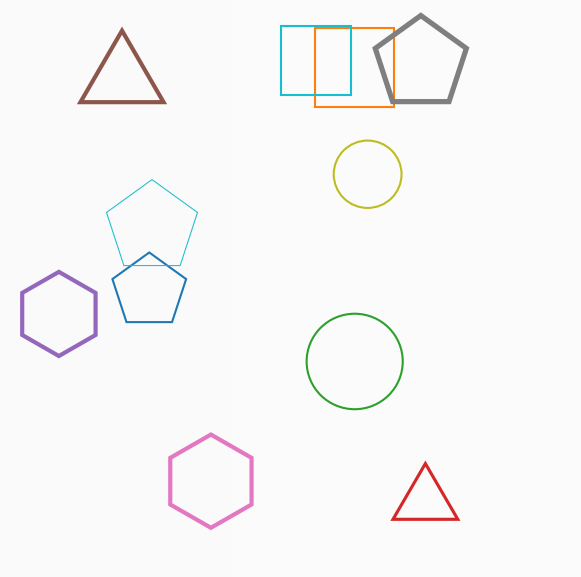[{"shape": "pentagon", "thickness": 1, "radius": 0.33, "center": [0.257, 0.495]}, {"shape": "square", "thickness": 1, "radius": 0.34, "center": [0.609, 0.882]}, {"shape": "circle", "thickness": 1, "radius": 0.41, "center": [0.61, 0.373]}, {"shape": "triangle", "thickness": 1.5, "radius": 0.32, "center": [0.732, 0.132]}, {"shape": "hexagon", "thickness": 2, "radius": 0.36, "center": [0.101, 0.456]}, {"shape": "triangle", "thickness": 2, "radius": 0.41, "center": [0.21, 0.863]}, {"shape": "hexagon", "thickness": 2, "radius": 0.4, "center": [0.363, 0.166]}, {"shape": "pentagon", "thickness": 2.5, "radius": 0.41, "center": [0.724, 0.89]}, {"shape": "circle", "thickness": 1, "radius": 0.29, "center": [0.632, 0.697]}, {"shape": "square", "thickness": 1, "radius": 0.3, "center": [0.544, 0.895]}, {"shape": "pentagon", "thickness": 0.5, "radius": 0.41, "center": [0.262, 0.606]}]